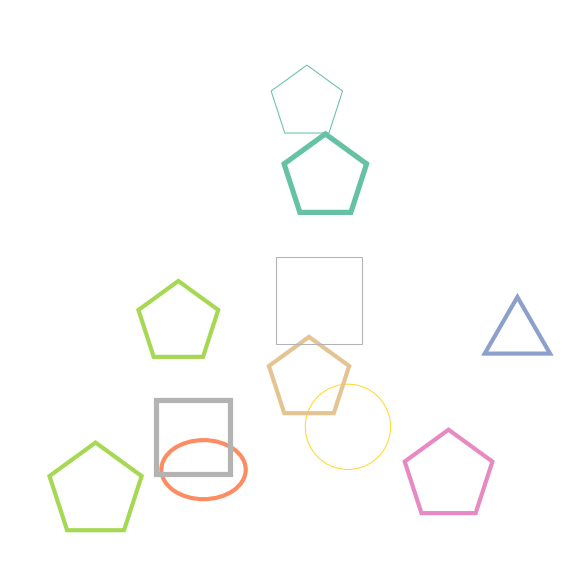[{"shape": "pentagon", "thickness": 2.5, "radius": 0.38, "center": [0.563, 0.692]}, {"shape": "pentagon", "thickness": 0.5, "radius": 0.33, "center": [0.531, 0.821]}, {"shape": "oval", "thickness": 2, "radius": 0.37, "center": [0.352, 0.186]}, {"shape": "triangle", "thickness": 2, "radius": 0.33, "center": [0.896, 0.42]}, {"shape": "pentagon", "thickness": 2, "radius": 0.4, "center": [0.777, 0.175]}, {"shape": "pentagon", "thickness": 2, "radius": 0.36, "center": [0.309, 0.44]}, {"shape": "pentagon", "thickness": 2, "radius": 0.42, "center": [0.165, 0.149]}, {"shape": "circle", "thickness": 0.5, "radius": 0.37, "center": [0.602, 0.26]}, {"shape": "pentagon", "thickness": 2, "radius": 0.37, "center": [0.535, 0.343]}, {"shape": "square", "thickness": 2.5, "radius": 0.32, "center": [0.334, 0.242]}, {"shape": "square", "thickness": 0.5, "radius": 0.37, "center": [0.553, 0.478]}]